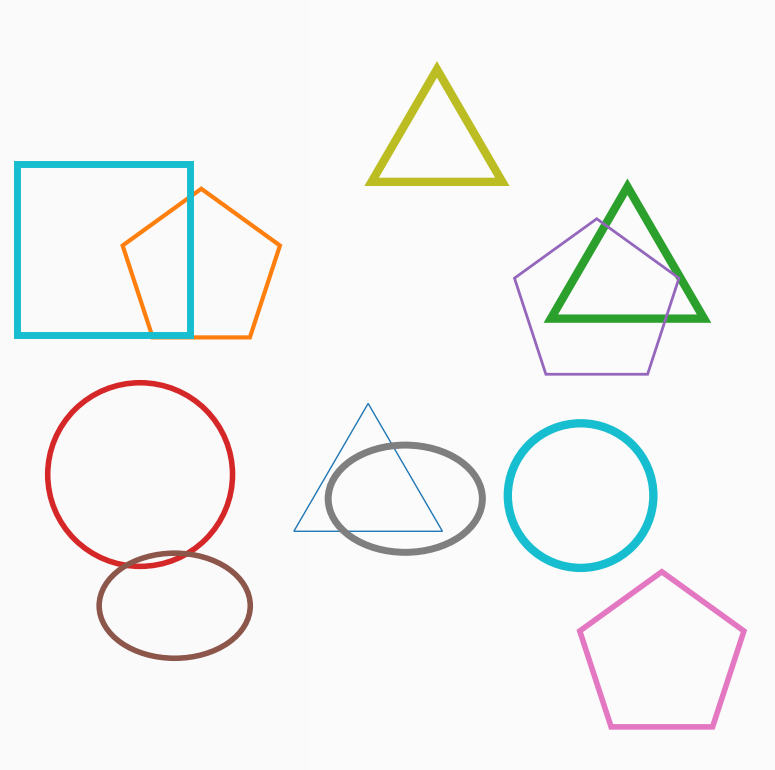[{"shape": "triangle", "thickness": 0.5, "radius": 0.55, "center": [0.475, 0.365]}, {"shape": "pentagon", "thickness": 1.5, "radius": 0.53, "center": [0.26, 0.648]}, {"shape": "triangle", "thickness": 3, "radius": 0.57, "center": [0.81, 0.643]}, {"shape": "circle", "thickness": 2, "radius": 0.6, "center": [0.181, 0.384]}, {"shape": "pentagon", "thickness": 1, "radius": 0.56, "center": [0.77, 0.604]}, {"shape": "oval", "thickness": 2, "radius": 0.49, "center": [0.225, 0.213]}, {"shape": "pentagon", "thickness": 2, "radius": 0.56, "center": [0.854, 0.146]}, {"shape": "oval", "thickness": 2.5, "radius": 0.5, "center": [0.523, 0.352]}, {"shape": "triangle", "thickness": 3, "radius": 0.49, "center": [0.564, 0.813]}, {"shape": "circle", "thickness": 3, "radius": 0.47, "center": [0.749, 0.356]}, {"shape": "square", "thickness": 2.5, "radius": 0.55, "center": [0.134, 0.676]}]